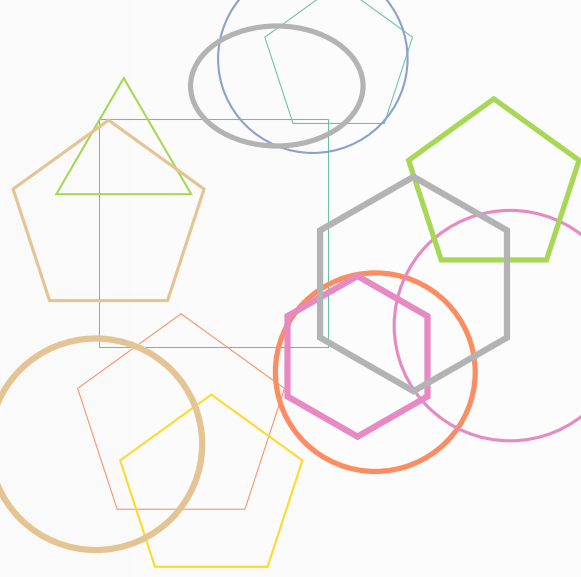[{"shape": "pentagon", "thickness": 0.5, "radius": 0.67, "center": [0.583, 0.893]}, {"shape": "square", "thickness": 0.5, "radius": 0.98, "center": [0.367, 0.596]}, {"shape": "circle", "thickness": 2.5, "radius": 0.86, "center": [0.646, 0.355]}, {"shape": "pentagon", "thickness": 0.5, "radius": 0.94, "center": [0.311, 0.269]}, {"shape": "circle", "thickness": 1, "radius": 0.82, "center": [0.538, 0.897]}, {"shape": "circle", "thickness": 1.5, "radius": 1.0, "center": [0.878, 0.435]}, {"shape": "hexagon", "thickness": 3, "radius": 0.7, "center": [0.615, 0.382]}, {"shape": "triangle", "thickness": 1, "radius": 0.67, "center": [0.213, 0.73]}, {"shape": "pentagon", "thickness": 2.5, "radius": 0.77, "center": [0.85, 0.674]}, {"shape": "pentagon", "thickness": 1, "radius": 0.82, "center": [0.364, 0.151]}, {"shape": "circle", "thickness": 3, "radius": 0.92, "center": [0.165, 0.23]}, {"shape": "pentagon", "thickness": 1.5, "radius": 0.86, "center": [0.187, 0.618]}, {"shape": "hexagon", "thickness": 3, "radius": 0.93, "center": [0.711, 0.507]}, {"shape": "oval", "thickness": 2.5, "radius": 0.74, "center": [0.476, 0.85]}]